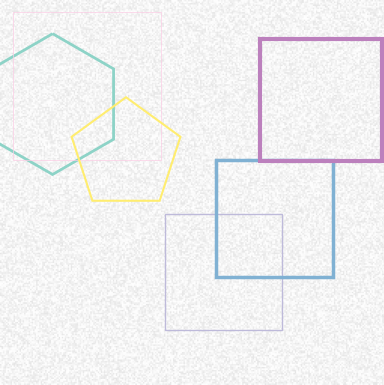[{"shape": "hexagon", "thickness": 2, "radius": 0.91, "center": [0.137, 0.73]}, {"shape": "square", "thickness": 1, "radius": 0.76, "center": [0.581, 0.293]}, {"shape": "square", "thickness": 2.5, "radius": 0.76, "center": [0.713, 0.433]}, {"shape": "square", "thickness": 0.5, "radius": 0.96, "center": [0.226, 0.776]}, {"shape": "square", "thickness": 3, "radius": 0.79, "center": [0.835, 0.74]}, {"shape": "pentagon", "thickness": 1.5, "radius": 0.74, "center": [0.327, 0.599]}]